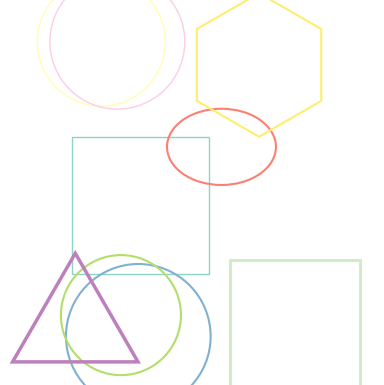[{"shape": "square", "thickness": 1, "radius": 0.89, "center": [0.365, 0.467]}, {"shape": "circle", "thickness": 1, "radius": 0.83, "center": [0.263, 0.891]}, {"shape": "oval", "thickness": 1.5, "radius": 0.71, "center": [0.575, 0.619]}, {"shape": "circle", "thickness": 1.5, "radius": 0.94, "center": [0.359, 0.126]}, {"shape": "circle", "thickness": 1.5, "radius": 0.78, "center": [0.314, 0.182]}, {"shape": "circle", "thickness": 1, "radius": 0.88, "center": [0.305, 0.892]}, {"shape": "triangle", "thickness": 2.5, "radius": 0.94, "center": [0.196, 0.154]}, {"shape": "square", "thickness": 2, "radius": 0.84, "center": [0.766, 0.157]}, {"shape": "hexagon", "thickness": 1.5, "radius": 0.93, "center": [0.673, 0.831]}]